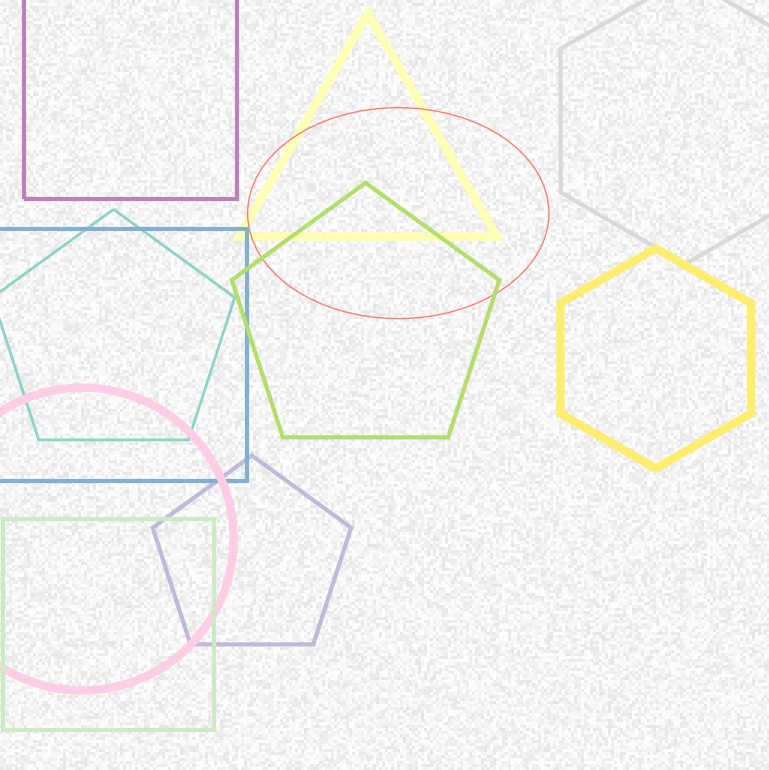[{"shape": "pentagon", "thickness": 1, "radius": 0.83, "center": [0.148, 0.563]}, {"shape": "triangle", "thickness": 3, "radius": 0.97, "center": [0.478, 0.789]}, {"shape": "pentagon", "thickness": 1.5, "radius": 0.68, "center": [0.327, 0.273]}, {"shape": "oval", "thickness": 0.5, "radius": 0.98, "center": [0.517, 0.723]}, {"shape": "square", "thickness": 1.5, "radius": 0.82, "center": [0.157, 0.539]}, {"shape": "pentagon", "thickness": 1.5, "radius": 0.91, "center": [0.475, 0.58]}, {"shape": "circle", "thickness": 3, "radius": 0.98, "center": [0.107, 0.3]}, {"shape": "hexagon", "thickness": 1.5, "radius": 0.93, "center": [0.89, 0.843]}, {"shape": "square", "thickness": 1.5, "radius": 0.69, "center": [0.17, 0.88]}, {"shape": "square", "thickness": 1.5, "radius": 0.69, "center": [0.141, 0.189]}, {"shape": "hexagon", "thickness": 3, "radius": 0.71, "center": [0.852, 0.535]}]